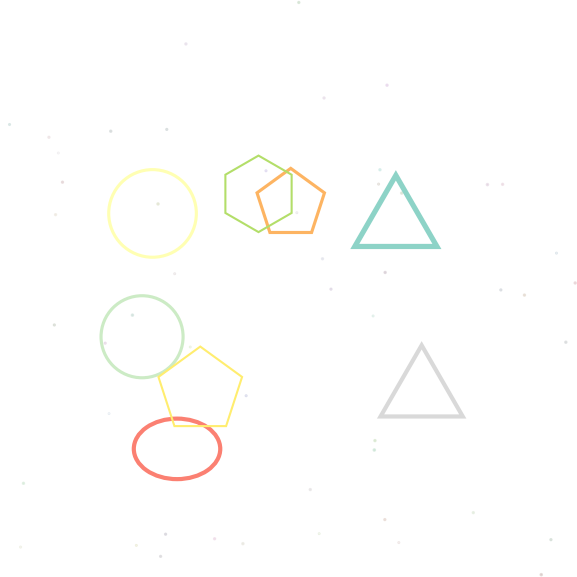[{"shape": "triangle", "thickness": 2.5, "radius": 0.41, "center": [0.685, 0.613]}, {"shape": "circle", "thickness": 1.5, "radius": 0.38, "center": [0.264, 0.63]}, {"shape": "oval", "thickness": 2, "radius": 0.37, "center": [0.307, 0.222]}, {"shape": "pentagon", "thickness": 1.5, "radius": 0.31, "center": [0.503, 0.646]}, {"shape": "hexagon", "thickness": 1, "radius": 0.33, "center": [0.448, 0.663]}, {"shape": "triangle", "thickness": 2, "radius": 0.41, "center": [0.73, 0.319]}, {"shape": "circle", "thickness": 1.5, "radius": 0.36, "center": [0.246, 0.416]}, {"shape": "pentagon", "thickness": 1, "radius": 0.38, "center": [0.347, 0.323]}]